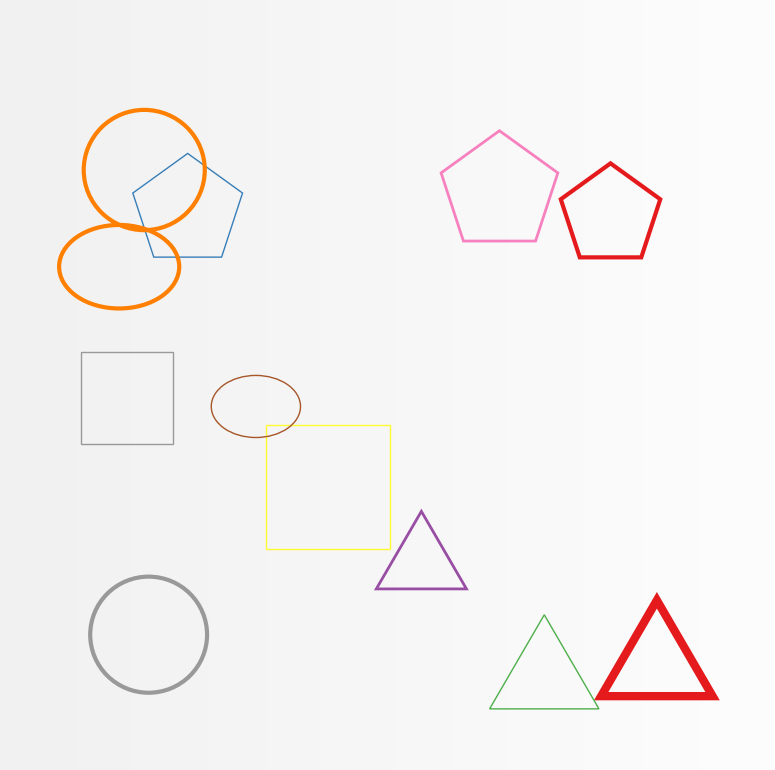[{"shape": "triangle", "thickness": 3, "radius": 0.42, "center": [0.848, 0.137]}, {"shape": "pentagon", "thickness": 1.5, "radius": 0.34, "center": [0.788, 0.72]}, {"shape": "pentagon", "thickness": 0.5, "radius": 0.37, "center": [0.242, 0.726]}, {"shape": "triangle", "thickness": 0.5, "radius": 0.41, "center": [0.702, 0.12]}, {"shape": "triangle", "thickness": 1, "radius": 0.34, "center": [0.544, 0.269]}, {"shape": "circle", "thickness": 1.5, "radius": 0.39, "center": [0.186, 0.779]}, {"shape": "oval", "thickness": 1.5, "radius": 0.39, "center": [0.154, 0.654]}, {"shape": "square", "thickness": 0.5, "radius": 0.4, "center": [0.423, 0.368]}, {"shape": "oval", "thickness": 0.5, "radius": 0.29, "center": [0.33, 0.472]}, {"shape": "pentagon", "thickness": 1, "radius": 0.4, "center": [0.644, 0.751]}, {"shape": "circle", "thickness": 1.5, "radius": 0.38, "center": [0.192, 0.176]}, {"shape": "square", "thickness": 0.5, "radius": 0.3, "center": [0.164, 0.483]}]